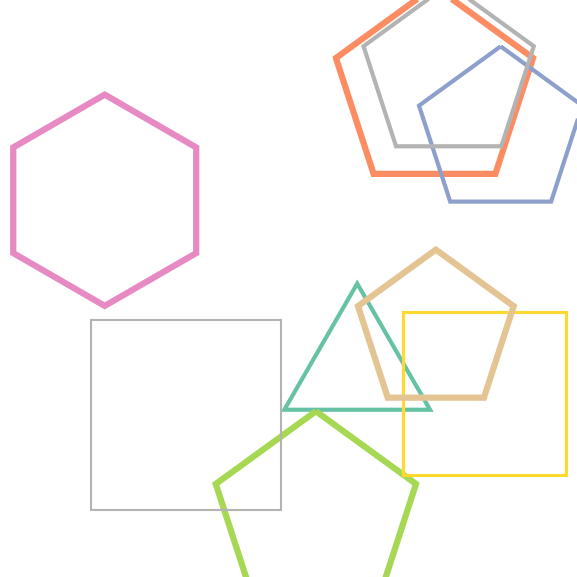[{"shape": "triangle", "thickness": 2, "radius": 0.73, "center": [0.619, 0.362]}, {"shape": "pentagon", "thickness": 3, "radius": 0.9, "center": [0.752, 0.843]}, {"shape": "pentagon", "thickness": 2, "radius": 0.74, "center": [0.867, 0.77]}, {"shape": "hexagon", "thickness": 3, "radius": 0.91, "center": [0.181, 0.652]}, {"shape": "pentagon", "thickness": 3, "radius": 0.91, "center": [0.547, 0.105]}, {"shape": "square", "thickness": 1.5, "radius": 0.71, "center": [0.84, 0.317]}, {"shape": "pentagon", "thickness": 3, "radius": 0.71, "center": [0.755, 0.425]}, {"shape": "square", "thickness": 1, "radius": 0.82, "center": [0.322, 0.28]}, {"shape": "pentagon", "thickness": 2, "radius": 0.78, "center": [0.777, 0.871]}]